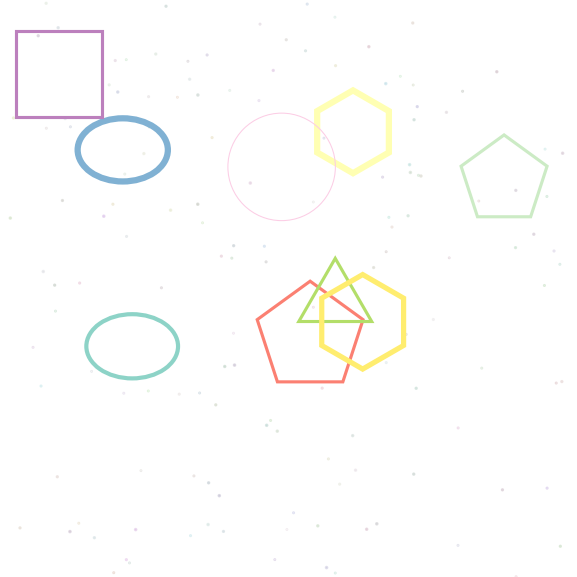[{"shape": "oval", "thickness": 2, "radius": 0.4, "center": [0.229, 0.399]}, {"shape": "hexagon", "thickness": 3, "radius": 0.36, "center": [0.611, 0.771]}, {"shape": "pentagon", "thickness": 1.5, "radius": 0.48, "center": [0.537, 0.416]}, {"shape": "oval", "thickness": 3, "radius": 0.39, "center": [0.213, 0.74]}, {"shape": "triangle", "thickness": 1.5, "radius": 0.36, "center": [0.581, 0.479]}, {"shape": "circle", "thickness": 0.5, "radius": 0.47, "center": [0.488, 0.71]}, {"shape": "square", "thickness": 1.5, "radius": 0.37, "center": [0.102, 0.871]}, {"shape": "pentagon", "thickness": 1.5, "radius": 0.39, "center": [0.873, 0.687]}, {"shape": "hexagon", "thickness": 2.5, "radius": 0.41, "center": [0.628, 0.442]}]